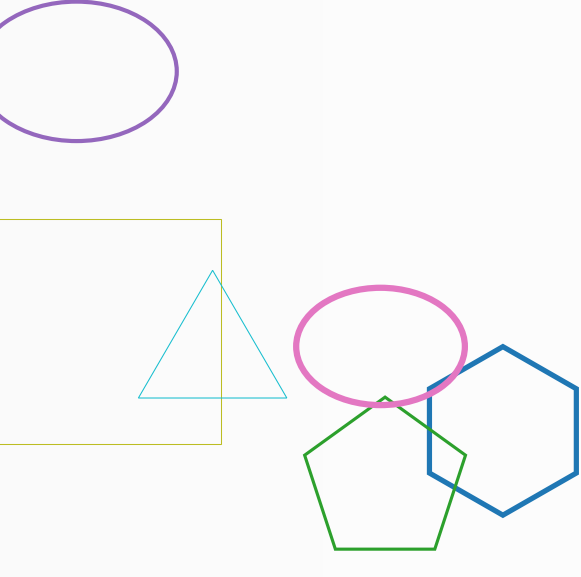[{"shape": "hexagon", "thickness": 2.5, "radius": 0.73, "center": [0.865, 0.253]}, {"shape": "pentagon", "thickness": 1.5, "radius": 0.73, "center": [0.662, 0.166]}, {"shape": "oval", "thickness": 2, "radius": 0.86, "center": [0.132, 0.876]}, {"shape": "oval", "thickness": 3, "radius": 0.73, "center": [0.655, 0.399]}, {"shape": "square", "thickness": 0.5, "radius": 0.97, "center": [0.185, 0.425]}, {"shape": "triangle", "thickness": 0.5, "radius": 0.74, "center": [0.366, 0.384]}]